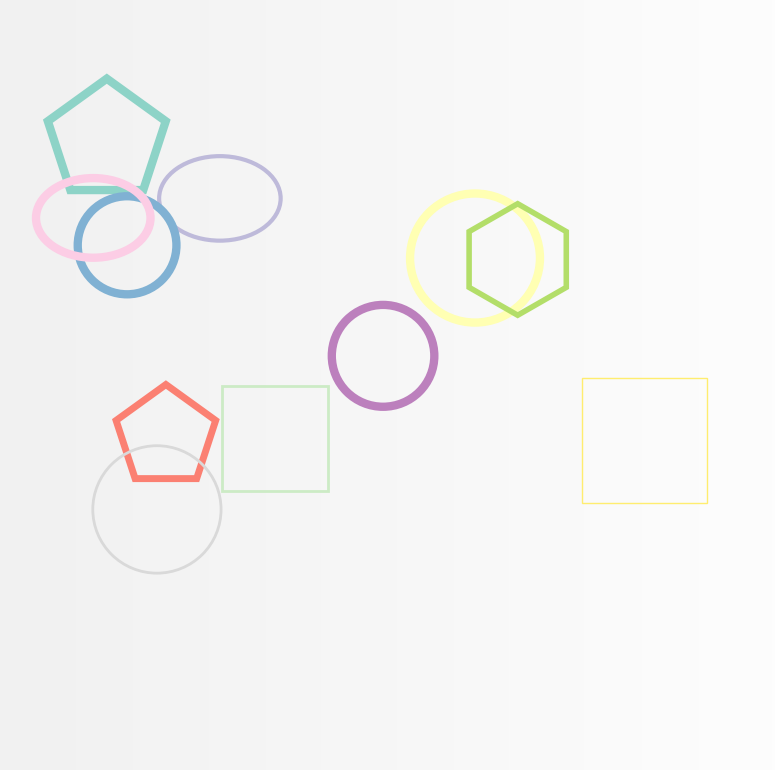[{"shape": "pentagon", "thickness": 3, "radius": 0.4, "center": [0.138, 0.818]}, {"shape": "circle", "thickness": 3, "radius": 0.42, "center": [0.613, 0.665]}, {"shape": "oval", "thickness": 1.5, "radius": 0.39, "center": [0.284, 0.742]}, {"shape": "pentagon", "thickness": 2.5, "radius": 0.34, "center": [0.214, 0.433]}, {"shape": "circle", "thickness": 3, "radius": 0.32, "center": [0.164, 0.681]}, {"shape": "hexagon", "thickness": 2, "radius": 0.36, "center": [0.668, 0.663]}, {"shape": "oval", "thickness": 3, "radius": 0.37, "center": [0.12, 0.717]}, {"shape": "circle", "thickness": 1, "radius": 0.41, "center": [0.202, 0.338]}, {"shape": "circle", "thickness": 3, "radius": 0.33, "center": [0.494, 0.538]}, {"shape": "square", "thickness": 1, "radius": 0.34, "center": [0.355, 0.431]}, {"shape": "square", "thickness": 0.5, "radius": 0.41, "center": [0.832, 0.428]}]